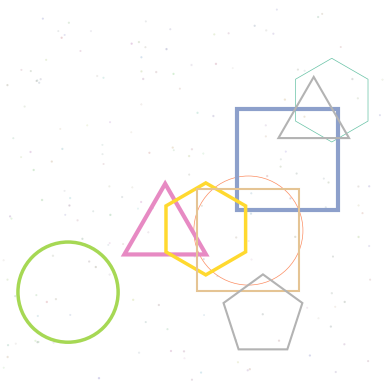[{"shape": "hexagon", "thickness": 0.5, "radius": 0.54, "center": [0.862, 0.74]}, {"shape": "circle", "thickness": 0.5, "radius": 0.71, "center": [0.645, 0.401]}, {"shape": "square", "thickness": 3, "radius": 0.65, "center": [0.747, 0.586]}, {"shape": "triangle", "thickness": 3, "radius": 0.61, "center": [0.429, 0.4]}, {"shape": "circle", "thickness": 2.5, "radius": 0.65, "center": [0.177, 0.241]}, {"shape": "hexagon", "thickness": 2.5, "radius": 0.6, "center": [0.535, 0.405]}, {"shape": "square", "thickness": 1.5, "radius": 0.66, "center": [0.645, 0.376]}, {"shape": "triangle", "thickness": 1.5, "radius": 0.53, "center": [0.815, 0.694]}, {"shape": "pentagon", "thickness": 1.5, "radius": 0.54, "center": [0.683, 0.18]}]